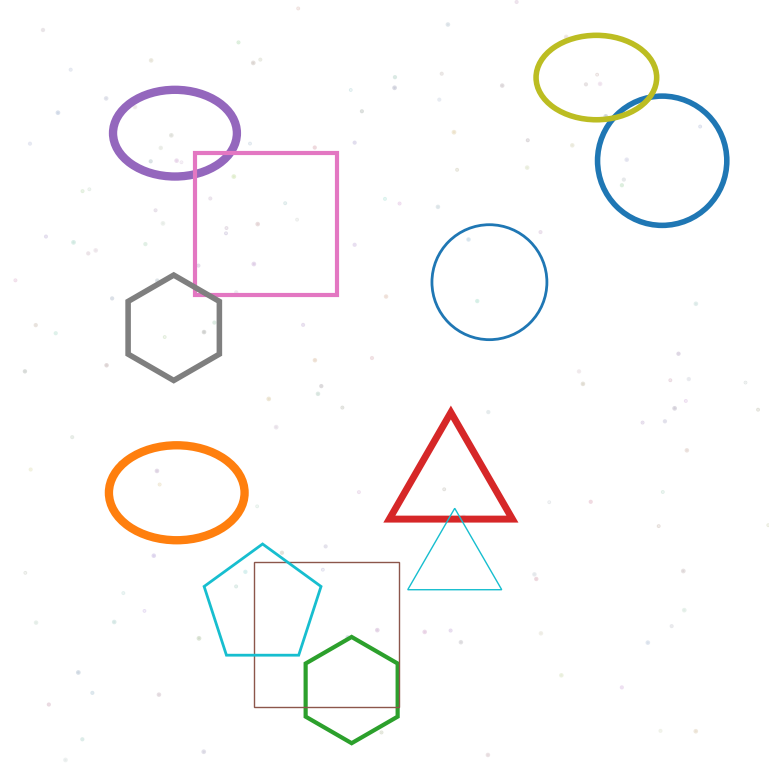[{"shape": "circle", "thickness": 2, "radius": 0.42, "center": [0.86, 0.791]}, {"shape": "circle", "thickness": 1, "radius": 0.37, "center": [0.636, 0.634]}, {"shape": "oval", "thickness": 3, "radius": 0.44, "center": [0.23, 0.36]}, {"shape": "hexagon", "thickness": 1.5, "radius": 0.34, "center": [0.457, 0.104]}, {"shape": "triangle", "thickness": 2.5, "radius": 0.46, "center": [0.586, 0.372]}, {"shape": "oval", "thickness": 3, "radius": 0.4, "center": [0.227, 0.827]}, {"shape": "square", "thickness": 0.5, "radius": 0.47, "center": [0.424, 0.176]}, {"shape": "square", "thickness": 1.5, "radius": 0.46, "center": [0.345, 0.709]}, {"shape": "hexagon", "thickness": 2, "radius": 0.34, "center": [0.226, 0.574]}, {"shape": "oval", "thickness": 2, "radius": 0.39, "center": [0.775, 0.899]}, {"shape": "triangle", "thickness": 0.5, "radius": 0.35, "center": [0.591, 0.269]}, {"shape": "pentagon", "thickness": 1, "radius": 0.4, "center": [0.341, 0.214]}]